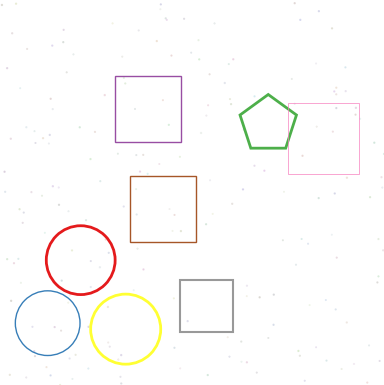[{"shape": "circle", "thickness": 2, "radius": 0.45, "center": [0.21, 0.324]}, {"shape": "circle", "thickness": 1, "radius": 0.42, "center": [0.124, 0.161]}, {"shape": "pentagon", "thickness": 2, "radius": 0.39, "center": [0.697, 0.677]}, {"shape": "square", "thickness": 1, "radius": 0.43, "center": [0.385, 0.716]}, {"shape": "circle", "thickness": 2, "radius": 0.45, "center": [0.326, 0.145]}, {"shape": "square", "thickness": 1, "radius": 0.43, "center": [0.424, 0.457]}, {"shape": "square", "thickness": 0.5, "radius": 0.46, "center": [0.839, 0.64]}, {"shape": "square", "thickness": 1.5, "radius": 0.34, "center": [0.536, 0.206]}]